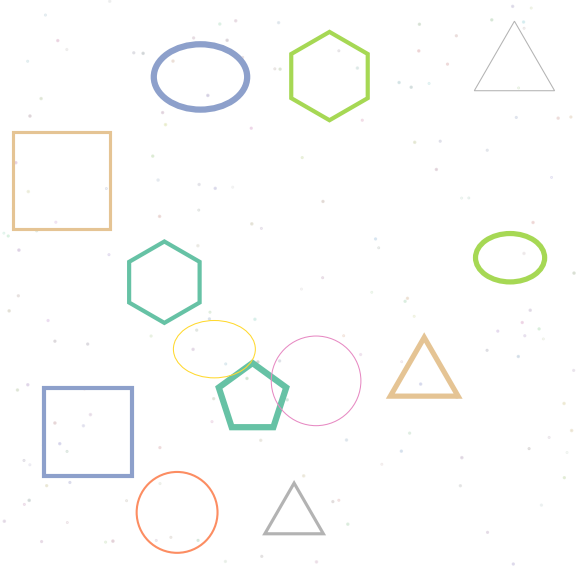[{"shape": "pentagon", "thickness": 3, "radius": 0.31, "center": [0.437, 0.309]}, {"shape": "hexagon", "thickness": 2, "radius": 0.35, "center": [0.285, 0.511]}, {"shape": "circle", "thickness": 1, "radius": 0.35, "center": [0.307, 0.112]}, {"shape": "oval", "thickness": 3, "radius": 0.4, "center": [0.347, 0.866]}, {"shape": "square", "thickness": 2, "radius": 0.38, "center": [0.152, 0.251]}, {"shape": "circle", "thickness": 0.5, "radius": 0.39, "center": [0.547, 0.34]}, {"shape": "oval", "thickness": 2.5, "radius": 0.3, "center": [0.883, 0.553]}, {"shape": "hexagon", "thickness": 2, "radius": 0.38, "center": [0.571, 0.867]}, {"shape": "oval", "thickness": 0.5, "radius": 0.35, "center": [0.371, 0.395]}, {"shape": "triangle", "thickness": 2.5, "radius": 0.34, "center": [0.735, 0.347]}, {"shape": "square", "thickness": 1.5, "radius": 0.42, "center": [0.107, 0.687]}, {"shape": "triangle", "thickness": 1.5, "radius": 0.29, "center": [0.509, 0.104]}, {"shape": "triangle", "thickness": 0.5, "radius": 0.4, "center": [0.891, 0.882]}]